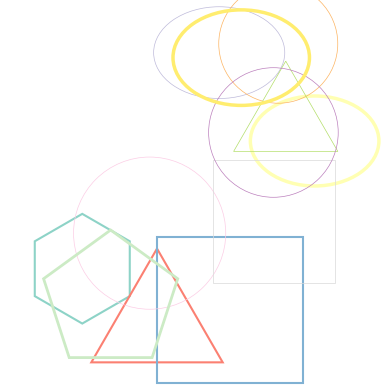[{"shape": "hexagon", "thickness": 1.5, "radius": 0.71, "center": [0.214, 0.302]}, {"shape": "oval", "thickness": 2.5, "radius": 0.83, "center": [0.817, 0.634]}, {"shape": "oval", "thickness": 0.5, "radius": 0.85, "center": [0.569, 0.863]}, {"shape": "triangle", "thickness": 1.5, "radius": 0.98, "center": [0.408, 0.157]}, {"shape": "square", "thickness": 1.5, "radius": 0.95, "center": [0.597, 0.195]}, {"shape": "circle", "thickness": 0.5, "radius": 0.77, "center": [0.723, 0.886]}, {"shape": "triangle", "thickness": 0.5, "radius": 0.78, "center": [0.742, 0.685]}, {"shape": "circle", "thickness": 0.5, "radius": 0.99, "center": [0.389, 0.394]}, {"shape": "square", "thickness": 0.5, "radius": 0.79, "center": [0.712, 0.424]}, {"shape": "circle", "thickness": 0.5, "radius": 0.84, "center": [0.71, 0.656]}, {"shape": "pentagon", "thickness": 2, "radius": 0.92, "center": [0.287, 0.219]}, {"shape": "oval", "thickness": 2.5, "radius": 0.89, "center": [0.627, 0.85]}]